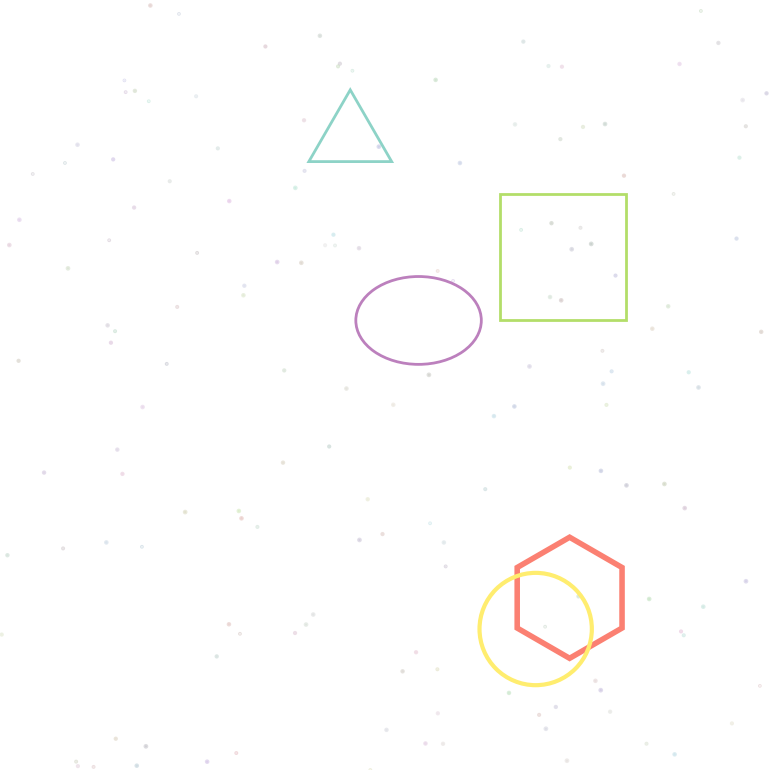[{"shape": "triangle", "thickness": 1, "radius": 0.31, "center": [0.455, 0.821]}, {"shape": "hexagon", "thickness": 2, "radius": 0.39, "center": [0.74, 0.224]}, {"shape": "square", "thickness": 1, "radius": 0.41, "center": [0.731, 0.666]}, {"shape": "oval", "thickness": 1, "radius": 0.41, "center": [0.544, 0.584]}, {"shape": "circle", "thickness": 1.5, "radius": 0.36, "center": [0.696, 0.183]}]